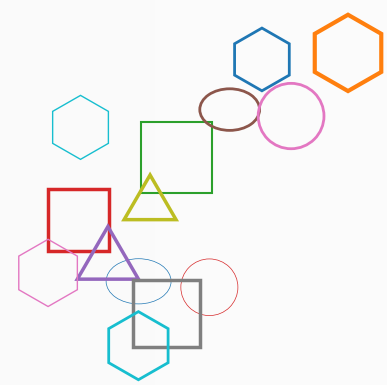[{"shape": "oval", "thickness": 0.5, "radius": 0.42, "center": [0.358, 0.269]}, {"shape": "hexagon", "thickness": 2, "radius": 0.41, "center": [0.676, 0.846]}, {"shape": "hexagon", "thickness": 3, "radius": 0.5, "center": [0.898, 0.863]}, {"shape": "square", "thickness": 1.5, "radius": 0.46, "center": [0.455, 0.592]}, {"shape": "square", "thickness": 2.5, "radius": 0.4, "center": [0.203, 0.428]}, {"shape": "circle", "thickness": 0.5, "radius": 0.37, "center": [0.54, 0.254]}, {"shape": "triangle", "thickness": 2.5, "radius": 0.46, "center": [0.278, 0.32]}, {"shape": "oval", "thickness": 2, "radius": 0.39, "center": [0.593, 0.715]}, {"shape": "circle", "thickness": 2, "radius": 0.42, "center": [0.751, 0.699]}, {"shape": "hexagon", "thickness": 1, "radius": 0.44, "center": [0.124, 0.291]}, {"shape": "square", "thickness": 2.5, "radius": 0.43, "center": [0.431, 0.185]}, {"shape": "triangle", "thickness": 2.5, "radius": 0.39, "center": [0.387, 0.468]}, {"shape": "hexagon", "thickness": 1, "radius": 0.42, "center": [0.208, 0.669]}, {"shape": "hexagon", "thickness": 2, "radius": 0.44, "center": [0.357, 0.102]}]